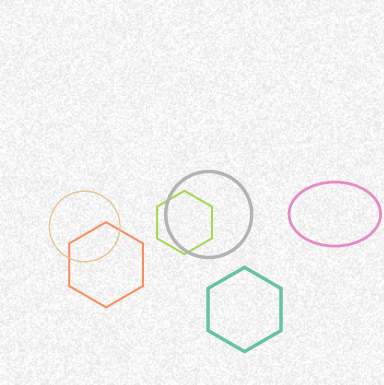[{"shape": "hexagon", "thickness": 2.5, "radius": 0.55, "center": [0.635, 0.196]}, {"shape": "hexagon", "thickness": 1.5, "radius": 0.55, "center": [0.276, 0.312]}, {"shape": "oval", "thickness": 2, "radius": 0.59, "center": [0.87, 0.444]}, {"shape": "hexagon", "thickness": 1.5, "radius": 0.41, "center": [0.479, 0.422]}, {"shape": "circle", "thickness": 1, "radius": 0.46, "center": [0.22, 0.412]}, {"shape": "circle", "thickness": 2.5, "radius": 0.56, "center": [0.542, 0.443]}]